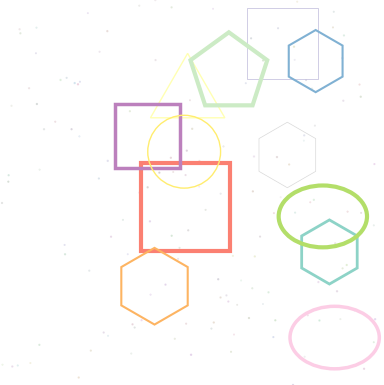[{"shape": "hexagon", "thickness": 2, "radius": 0.42, "center": [0.856, 0.346]}, {"shape": "triangle", "thickness": 1, "radius": 0.56, "center": [0.487, 0.75]}, {"shape": "square", "thickness": 0.5, "radius": 0.46, "center": [0.734, 0.887]}, {"shape": "square", "thickness": 3, "radius": 0.57, "center": [0.482, 0.462]}, {"shape": "hexagon", "thickness": 1.5, "radius": 0.4, "center": [0.82, 0.841]}, {"shape": "hexagon", "thickness": 1.5, "radius": 0.5, "center": [0.401, 0.257]}, {"shape": "oval", "thickness": 3, "radius": 0.57, "center": [0.839, 0.438]}, {"shape": "oval", "thickness": 2.5, "radius": 0.58, "center": [0.869, 0.123]}, {"shape": "hexagon", "thickness": 0.5, "radius": 0.43, "center": [0.746, 0.597]}, {"shape": "square", "thickness": 2.5, "radius": 0.42, "center": [0.382, 0.647]}, {"shape": "pentagon", "thickness": 3, "radius": 0.52, "center": [0.594, 0.811]}, {"shape": "circle", "thickness": 1, "radius": 0.47, "center": [0.478, 0.606]}]